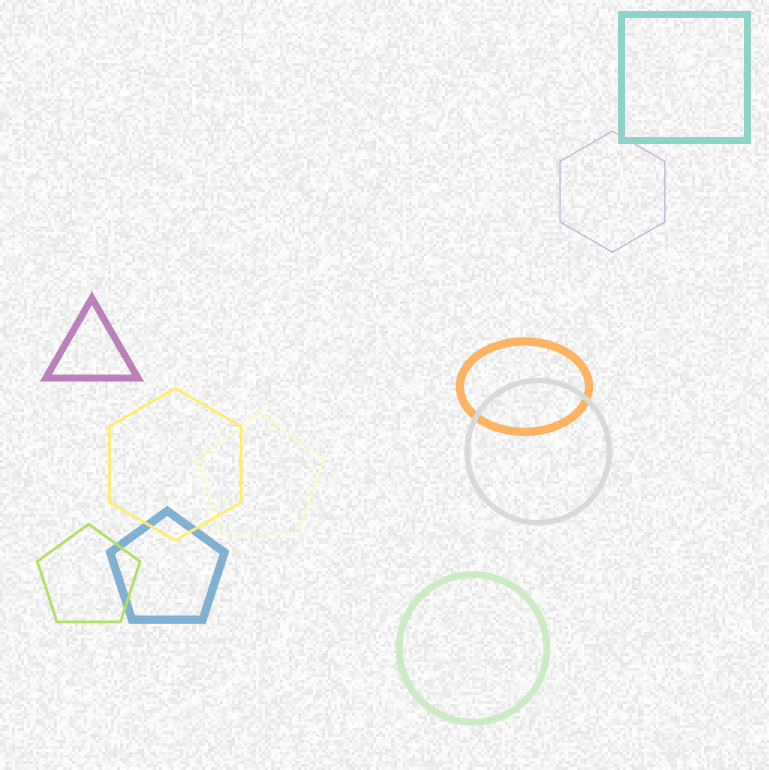[{"shape": "square", "thickness": 2.5, "radius": 0.41, "center": [0.889, 0.9]}, {"shape": "pentagon", "thickness": 0.5, "radius": 0.43, "center": [0.338, 0.377]}, {"shape": "hexagon", "thickness": 0.5, "radius": 0.39, "center": [0.795, 0.751]}, {"shape": "pentagon", "thickness": 3, "radius": 0.39, "center": [0.217, 0.258]}, {"shape": "oval", "thickness": 3, "radius": 0.42, "center": [0.681, 0.498]}, {"shape": "pentagon", "thickness": 1, "radius": 0.35, "center": [0.115, 0.249]}, {"shape": "circle", "thickness": 2, "radius": 0.46, "center": [0.699, 0.414]}, {"shape": "triangle", "thickness": 2.5, "radius": 0.35, "center": [0.119, 0.544]}, {"shape": "circle", "thickness": 2.5, "radius": 0.48, "center": [0.614, 0.158]}, {"shape": "hexagon", "thickness": 1, "radius": 0.49, "center": [0.228, 0.397]}]